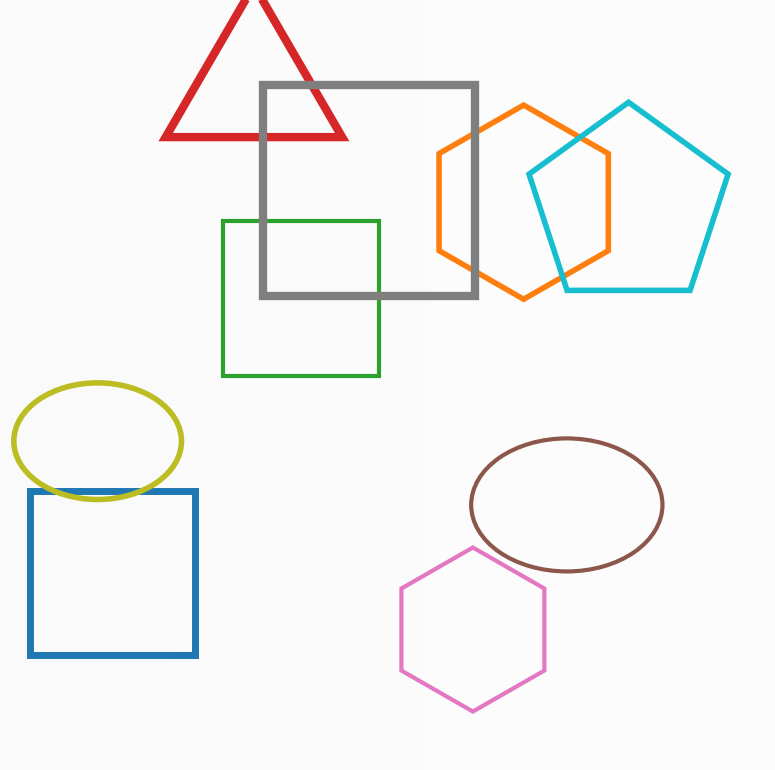[{"shape": "square", "thickness": 2.5, "radius": 0.53, "center": [0.145, 0.255]}, {"shape": "hexagon", "thickness": 2, "radius": 0.63, "center": [0.676, 0.737]}, {"shape": "square", "thickness": 1.5, "radius": 0.5, "center": [0.388, 0.612]}, {"shape": "triangle", "thickness": 3, "radius": 0.66, "center": [0.328, 0.888]}, {"shape": "oval", "thickness": 1.5, "radius": 0.62, "center": [0.731, 0.344]}, {"shape": "hexagon", "thickness": 1.5, "radius": 0.53, "center": [0.61, 0.182]}, {"shape": "square", "thickness": 3, "radius": 0.68, "center": [0.476, 0.753]}, {"shape": "oval", "thickness": 2, "radius": 0.54, "center": [0.126, 0.427]}, {"shape": "pentagon", "thickness": 2, "radius": 0.68, "center": [0.811, 0.732]}]